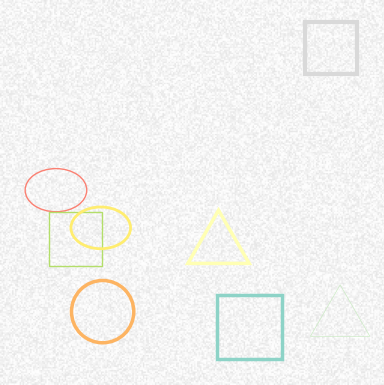[{"shape": "square", "thickness": 2.5, "radius": 0.42, "center": [0.648, 0.151]}, {"shape": "triangle", "thickness": 2.5, "radius": 0.46, "center": [0.568, 0.362]}, {"shape": "oval", "thickness": 1, "radius": 0.4, "center": [0.145, 0.506]}, {"shape": "circle", "thickness": 2.5, "radius": 0.4, "center": [0.267, 0.191]}, {"shape": "square", "thickness": 1, "radius": 0.35, "center": [0.197, 0.379]}, {"shape": "square", "thickness": 3, "radius": 0.34, "center": [0.859, 0.876]}, {"shape": "triangle", "thickness": 0.5, "radius": 0.45, "center": [0.883, 0.171]}, {"shape": "oval", "thickness": 2, "radius": 0.39, "center": [0.262, 0.408]}]